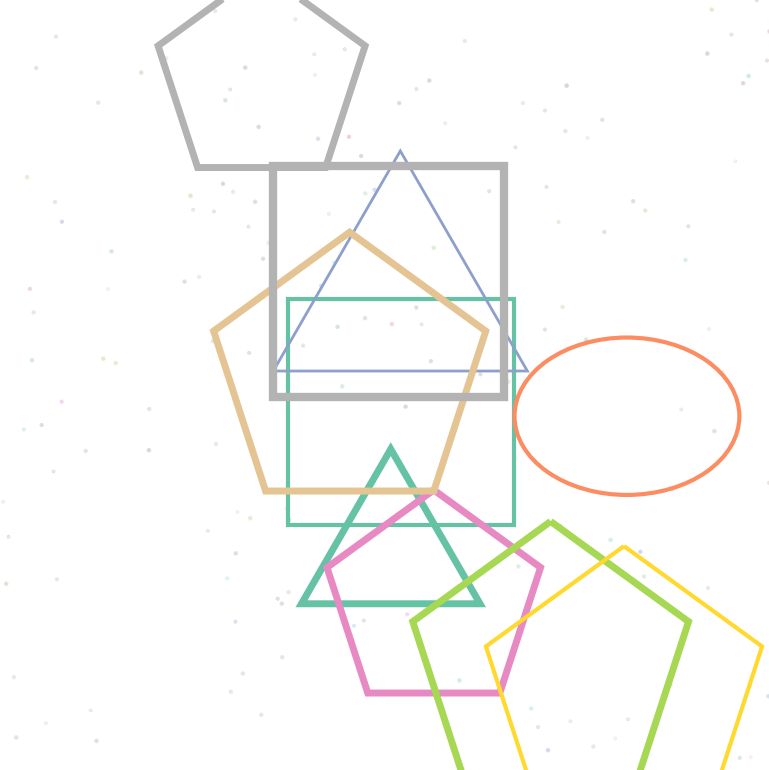[{"shape": "triangle", "thickness": 2.5, "radius": 0.67, "center": [0.507, 0.283]}, {"shape": "square", "thickness": 1.5, "radius": 0.73, "center": [0.521, 0.465]}, {"shape": "oval", "thickness": 1.5, "radius": 0.73, "center": [0.814, 0.459]}, {"shape": "triangle", "thickness": 1, "radius": 0.95, "center": [0.52, 0.613]}, {"shape": "pentagon", "thickness": 2.5, "radius": 0.73, "center": [0.563, 0.218]}, {"shape": "pentagon", "thickness": 2.5, "radius": 0.94, "center": [0.715, 0.135]}, {"shape": "pentagon", "thickness": 1.5, "radius": 0.94, "center": [0.81, 0.102]}, {"shape": "pentagon", "thickness": 2.5, "radius": 0.93, "center": [0.454, 0.513]}, {"shape": "square", "thickness": 3, "radius": 0.75, "center": [0.505, 0.635]}, {"shape": "pentagon", "thickness": 2.5, "radius": 0.71, "center": [0.34, 0.897]}]